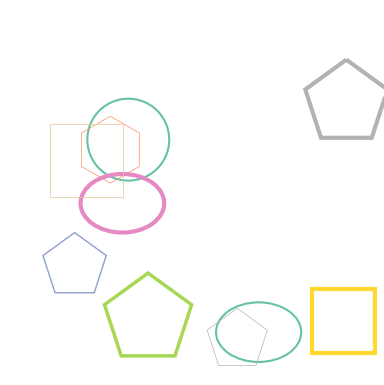[{"shape": "oval", "thickness": 1.5, "radius": 0.55, "center": [0.672, 0.137]}, {"shape": "circle", "thickness": 1.5, "radius": 0.53, "center": [0.333, 0.637]}, {"shape": "hexagon", "thickness": 0.5, "radius": 0.43, "center": [0.287, 0.611]}, {"shape": "pentagon", "thickness": 1, "radius": 0.43, "center": [0.194, 0.309]}, {"shape": "oval", "thickness": 3, "radius": 0.54, "center": [0.318, 0.472]}, {"shape": "pentagon", "thickness": 2.5, "radius": 0.59, "center": [0.385, 0.172]}, {"shape": "square", "thickness": 3, "radius": 0.42, "center": [0.892, 0.166]}, {"shape": "square", "thickness": 0.5, "radius": 0.47, "center": [0.225, 0.584]}, {"shape": "pentagon", "thickness": 3, "radius": 0.56, "center": [0.9, 0.733]}, {"shape": "pentagon", "thickness": 0.5, "radius": 0.41, "center": [0.616, 0.117]}]